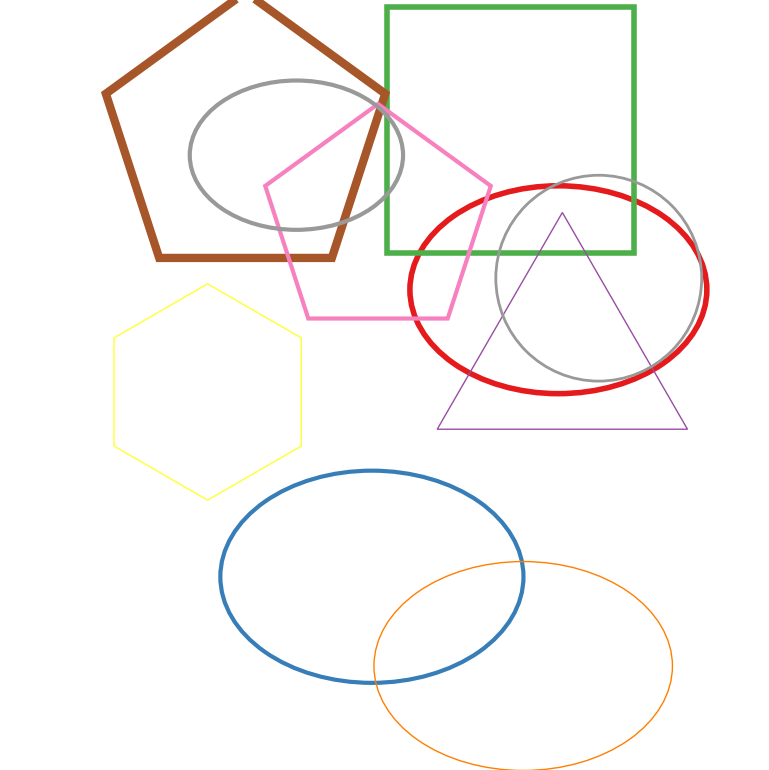[{"shape": "oval", "thickness": 2, "radius": 0.96, "center": [0.725, 0.624]}, {"shape": "oval", "thickness": 1.5, "radius": 0.98, "center": [0.483, 0.251]}, {"shape": "square", "thickness": 2, "radius": 0.8, "center": [0.663, 0.831]}, {"shape": "triangle", "thickness": 0.5, "radius": 0.94, "center": [0.73, 0.536]}, {"shape": "oval", "thickness": 0.5, "radius": 0.97, "center": [0.679, 0.135]}, {"shape": "hexagon", "thickness": 0.5, "radius": 0.7, "center": [0.27, 0.491]}, {"shape": "pentagon", "thickness": 3, "radius": 0.95, "center": [0.319, 0.819]}, {"shape": "pentagon", "thickness": 1.5, "radius": 0.77, "center": [0.491, 0.711]}, {"shape": "oval", "thickness": 1.5, "radius": 0.69, "center": [0.385, 0.798]}, {"shape": "circle", "thickness": 1, "radius": 0.67, "center": [0.778, 0.639]}]